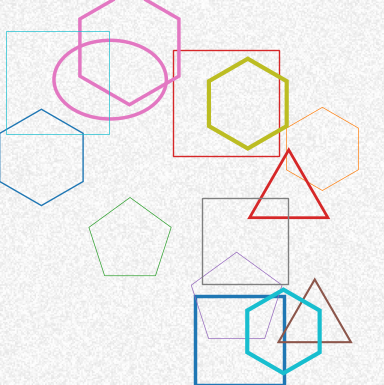[{"shape": "hexagon", "thickness": 1, "radius": 0.63, "center": [0.108, 0.591]}, {"shape": "square", "thickness": 2.5, "radius": 0.58, "center": [0.623, 0.115]}, {"shape": "hexagon", "thickness": 0.5, "radius": 0.54, "center": [0.837, 0.613]}, {"shape": "pentagon", "thickness": 0.5, "radius": 0.56, "center": [0.338, 0.375]}, {"shape": "triangle", "thickness": 2, "radius": 0.59, "center": [0.75, 0.493]}, {"shape": "square", "thickness": 1, "radius": 0.69, "center": [0.586, 0.732]}, {"shape": "pentagon", "thickness": 0.5, "radius": 0.62, "center": [0.615, 0.221]}, {"shape": "triangle", "thickness": 1.5, "radius": 0.54, "center": [0.818, 0.166]}, {"shape": "hexagon", "thickness": 2.5, "radius": 0.74, "center": [0.336, 0.877]}, {"shape": "oval", "thickness": 2.5, "radius": 0.73, "center": [0.286, 0.793]}, {"shape": "square", "thickness": 1, "radius": 0.56, "center": [0.636, 0.375]}, {"shape": "hexagon", "thickness": 3, "radius": 0.58, "center": [0.644, 0.731]}, {"shape": "square", "thickness": 0.5, "radius": 0.67, "center": [0.149, 0.785]}, {"shape": "hexagon", "thickness": 3, "radius": 0.54, "center": [0.736, 0.139]}]